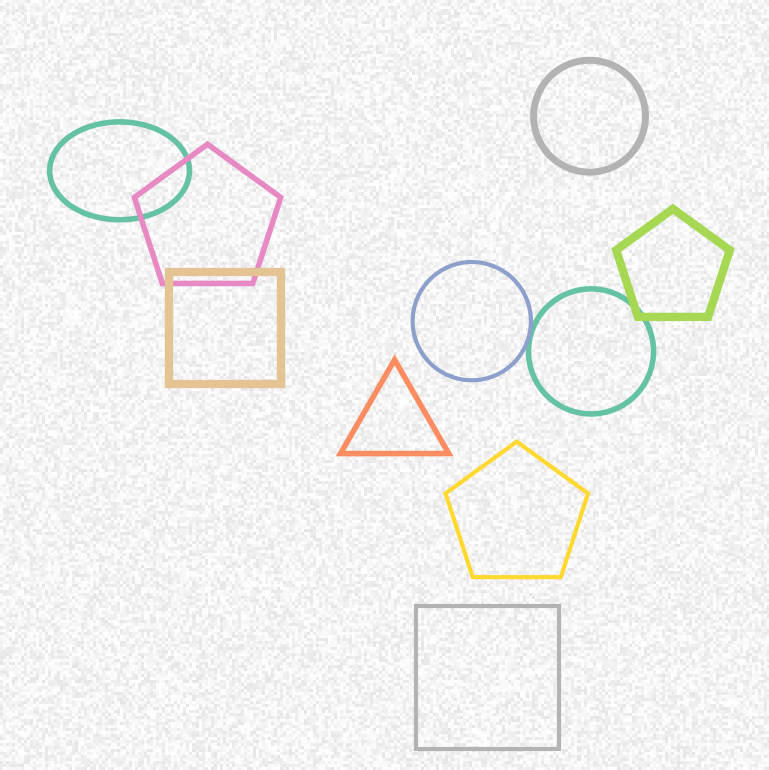[{"shape": "oval", "thickness": 2, "radius": 0.45, "center": [0.155, 0.778]}, {"shape": "circle", "thickness": 2, "radius": 0.41, "center": [0.768, 0.544]}, {"shape": "triangle", "thickness": 2, "radius": 0.41, "center": [0.512, 0.452]}, {"shape": "circle", "thickness": 1.5, "radius": 0.38, "center": [0.613, 0.583]}, {"shape": "pentagon", "thickness": 2, "radius": 0.5, "center": [0.27, 0.713]}, {"shape": "pentagon", "thickness": 3, "radius": 0.39, "center": [0.874, 0.651]}, {"shape": "pentagon", "thickness": 1.5, "radius": 0.49, "center": [0.671, 0.329]}, {"shape": "square", "thickness": 3, "radius": 0.36, "center": [0.292, 0.574]}, {"shape": "circle", "thickness": 2.5, "radius": 0.36, "center": [0.766, 0.849]}, {"shape": "square", "thickness": 1.5, "radius": 0.46, "center": [0.633, 0.12]}]